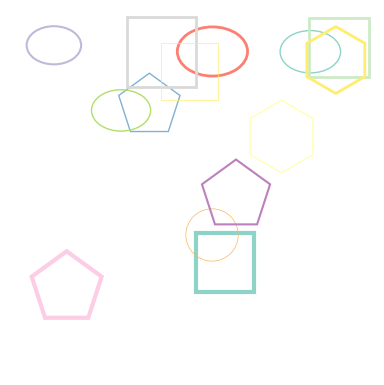[{"shape": "square", "thickness": 3, "radius": 0.38, "center": [0.585, 0.318]}, {"shape": "oval", "thickness": 1, "radius": 0.39, "center": [0.806, 0.866]}, {"shape": "hexagon", "thickness": 1, "radius": 0.47, "center": [0.731, 0.645]}, {"shape": "oval", "thickness": 1.5, "radius": 0.35, "center": [0.14, 0.882]}, {"shape": "oval", "thickness": 2, "radius": 0.46, "center": [0.552, 0.866]}, {"shape": "pentagon", "thickness": 1, "radius": 0.42, "center": [0.388, 0.726]}, {"shape": "circle", "thickness": 0.5, "radius": 0.34, "center": [0.551, 0.39]}, {"shape": "oval", "thickness": 1, "radius": 0.38, "center": [0.314, 0.713]}, {"shape": "pentagon", "thickness": 3, "radius": 0.48, "center": [0.173, 0.252]}, {"shape": "square", "thickness": 2, "radius": 0.45, "center": [0.419, 0.865]}, {"shape": "pentagon", "thickness": 1.5, "radius": 0.47, "center": [0.613, 0.493]}, {"shape": "square", "thickness": 2, "radius": 0.38, "center": [0.88, 0.877]}, {"shape": "hexagon", "thickness": 2, "radius": 0.43, "center": [0.872, 0.844]}, {"shape": "square", "thickness": 0.5, "radius": 0.37, "center": [0.493, 0.814]}]